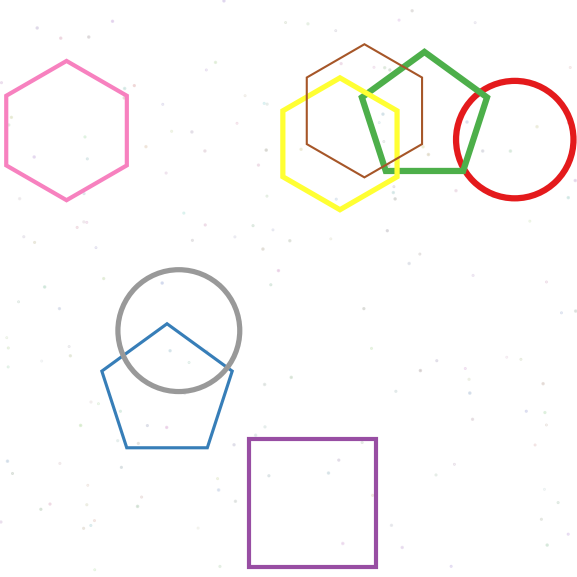[{"shape": "circle", "thickness": 3, "radius": 0.51, "center": [0.891, 0.757]}, {"shape": "pentagon", "thickness": 1.5, "radius": 0.59, "center": [0.289, 0.32]}, {"shape": "pentagon", "thickness": 3, "radius": 0.57, "center": [0.735, 0.795]}, {"shape": "square", "thickness": 2, "radius": 0.55, "center": [0.541, 0.129]}, {"shape": "hexagon", "thickness": 2.5, "radius": 0.57, "center": [0.589, 0.75]}, {"shape": "hexagon", "thickness": 1, "radius": 0.58, "center": [0.631, 0.807]}, {"shape": "hexagon", "thickness": 2, "radius": 0.6, "center": [0.115, 0.773]}, {"shape": "circle", "thickness": 2.5, "radius": 0.53, "center": [0.31, 0.427]}]